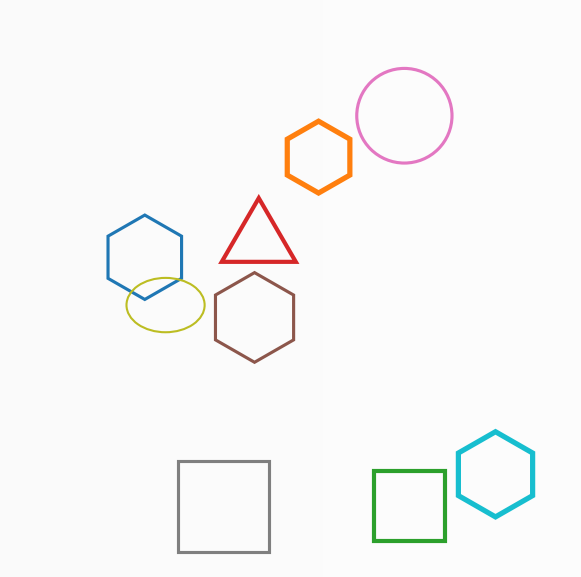[{"shape": "hexagon", "thickness": 1.5, "radius": 0.37, "center": [0.249, 0.554]}, {"shape": "hexagon", "thickness": 2.5, "radius": 0.31, "center": [0.548, 0.727]}, {"shape": "square", "thickness": 2, "radius": 0.3, "center": [0.704, 0.123]}, {"shape": "triangle", "thickness": 2, "radius": 0.37, "center": [0.445, 0.583]}, {"shape": "hexagon", "thickness": 1.5, "radius": 0.39, "center": [0.438, 0.449]}, {"shape": "circle", "thickness": 1.5, "radius": 0.41, "center": [0.696, 0.799]}, {"shape": "square", "thickness": 1.5, "radius": 0.39, "center": [0.384, 0.123]}, {"shape": "oval", "thickness": 1, "radius": 0.34, "center": [0.285, 0.471]}, {"shape": "hexagon", "thickness": 2.5, "radius": 0.37, "center": [0.852, 0.178]}]